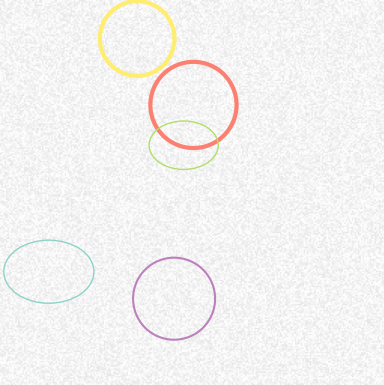[{"shape": "oval", "thickness": 1, "radius": 0.59, "center": [0.127, 0.294]}, {"shape": "circle", "thickness": 3, "radius": 0.56, "center": [0.502, 0.727]}, {"shape": "oval", "thickness": 1, "radius": 0.45, "center": [0.477, 0.623]}, {"shape": "circle", "thickness": 1.5, "radius": 0.53, "center": [0.452, 0.224]}, {"shape": "circle", "thickness": 3, "radius": 0.49, "center": [0.356, 0.9]}]